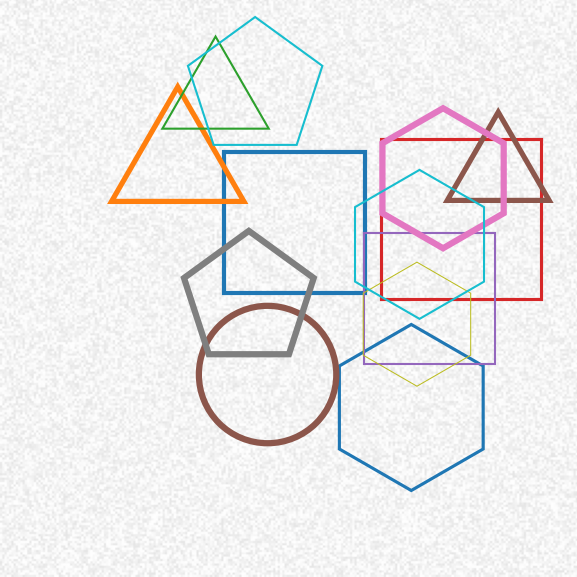[{"shape": "hexagon", "thickness": 1.5, "radius": 0.72, "center": [0.712, 0.294]}, {"shape": "square", "thickness": 2, "radius": 0.61, "center": [0.51, 0.614]}, {"shape": "triangle", "thickness": 2.5, "radius": 0.66, "center": [0.308, 0.717]}, {"shape": "triangle", "thickness": 1, "radius": 0.53, "center": [0.373, 0.83]}, {"shape": "square", "thickness": 1.5, "radius": 0.69, "center": [0.798, 0.62]}, {"shape": "square", "thickness": 1, "radius": 0.57, "center": [0.744, 0.483]}, {"shape": "circle", "thickness": 3, "radius": 0.59, "center": [0.463, 0.351]}, {"shape": "triangle", "thickness": 2.5, "radius": 0.51, "center": [0.863, 0.703]}, {"shape": "hexagon", "thickness": 3, "radius": 0.61, "center": [0.767, 0.69]}, {"shape": "pentagon", "thickness": 3, "radius": 0.59, "center": [0.431, 0.481]}, {"shape": "hexagon", "thickness": 0.5, "radius": 0.54, "center": [0.722, 0.438]}, {"shape": "hexagon", "thickness": 1, "radius": 0.64, "center": [0.726, 0.576]}, {"shape": "pentagon", "thickness": 1, "radius": 0.61, "center": [0.442, 0.847]}]